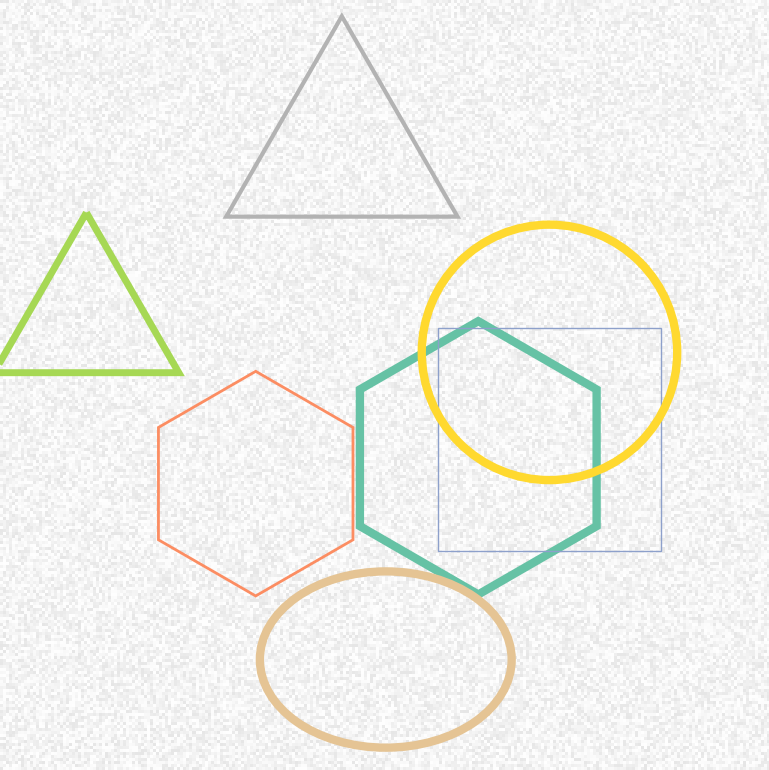[{"shape": "hexagon", "thickness": 3, "radius": 0.89, "center": [0.621, 0.405]}, {"shape": "hexagon", "thickness": 1, "radius": 0.73, "center": [0.332, 0.372]}, {"shape": "square", "thickness": 0.5, "radius": 0.72, "center": [0.714, 0.429]}, {"shape": "triangle", "thickness": 2.5, "radius": 0.69, "center": [0.112, 0.585]}, {"shape": "circle", "thickness": 3, "radius": 0.83, "center": [0.714, 0.542]}, {"shape": "oval", "thickness": 3, "radius": 0.82, "center": [0.501, 0.143]}, {"shape": "triangle", "thickness": 1.5, "radius": 0.87, "center": [0.444, 0.805]}]